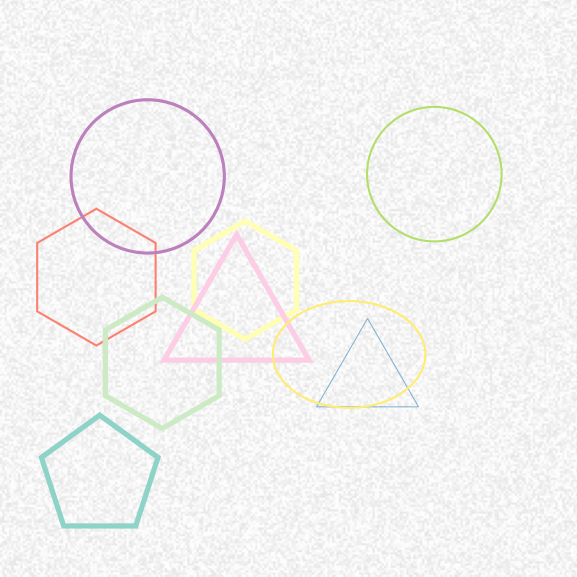[{"shape": "pentagon", "thickness": 2.5, "radius": 0.53, "center": [0.173, 0.174]}, {"shape": "hexagon", "thickness": 2.5, "radius": 0.51, "center": [0.425, 0.514]}, {"shape": "hexagon", "thickness": 1, "radius": 0.59, "center": [0.167, 0.519]}, {"shape": "triangle", "thickness": 0.5, "radius": 0.51, "center": [0.636, 0.346]}, {"shape": "circle", "thickness": 1, "radius": 0.58, "center": [0.752, 0.698]}, {"shape": "triangle", "thickness": 2.5, "radius": 0.73, "center": [0.41, 0.448]}, {"shape": "circle", "thickness": 1.5, "radius": 0.66, "center": [0.256, 0.694]}, {"shape": "hexagon", "thickness": 2.5, "radius": 0.57, "center": [0.281, 0.371]}, {"shape": "oval", "thickness": 1, "radius": 0.66, "center": [0.605, 0.385]}]